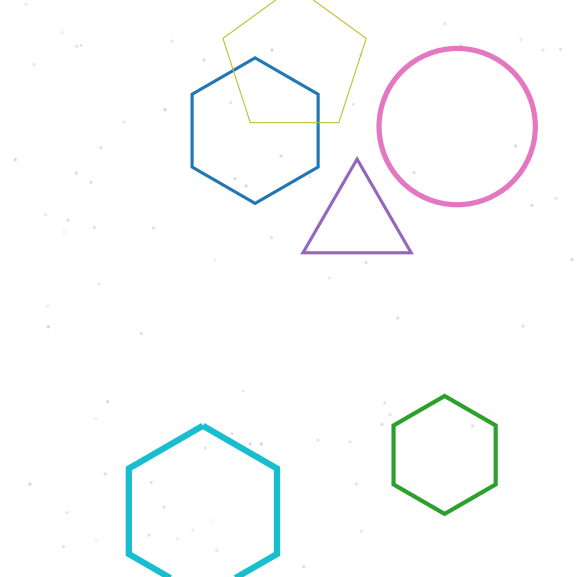[{"shape": "hexagon", "thickness": 1.5, "radius": 0.63, "center": [0.442, 0.773]}, {"shape": "hexagon", "thickness": 2, "radius": 0.51, "center": [0.77, 0.211]}, {"shape": "triangle", "thickness": 1.5, "radius": 0.54, "center": [0.618, 0.615]}, {"shape": "circle", "thickness": 2.5, "radius": 0.68, "center": [0.792, 0.78]}, {"shape": "pentagon", "thickness": 0.5, "radius": 0.65, "center": [0.51, 0.892]}, {"shape": "hexagon", "thickness": 3, "radius": 0.74, "center": [0.351, 0.114]}]